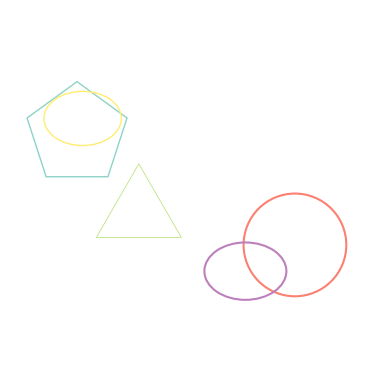[{"shape": "pentagon", "thickness": 1, "radius": 0.68, "center": [0.2, 0.651]}, {"shape": "circle", "thickness": 1.5, "radius": 0.67, "center": [0.766, 0.364]}, {"shape": "triangle", "thickness": 0.5, "radius": 0.64, "center": [0.361, 0.447]}, {"shape": "oval", "thickness": 1.5, "radius": 0.53, "center": [0.637, 0.296]}, {"shape": "oval", "thickness": 1, "radius": 0.5, "center": [0.215, 0.692]}]